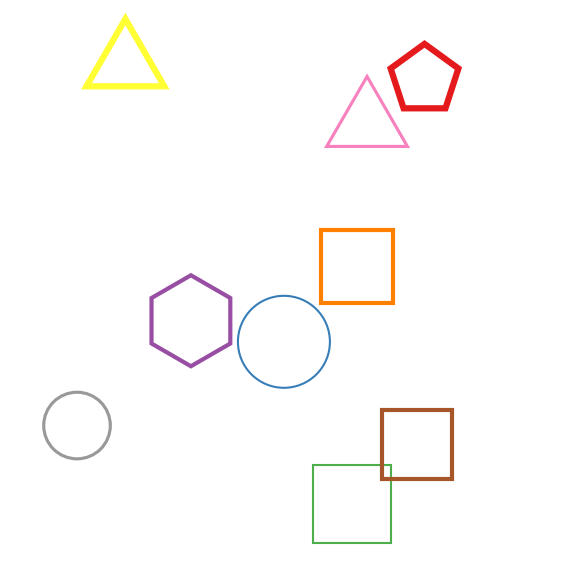[{"shape": "pentagon", "thickness": 3, "radius": 0.31, "center": [0.735, 0.861]}, {"shape": "circle", "thickness": 1, "radius": 0.4, "center": [0.492, 0.407]}, {"shape": "square", "thickness": 1, "radius": 0.34, "center": [0.609, 0.126]}, {"shape": "hexagon", "thickness": 2, "radius": 0.39, "center": [0.331, 0.444]}, {"shape": "square", "thickness": 2, "radius": 0.31, "center": [0.618, 0.538]}, {"shape": "triangle", "thickness": 3, "radius": 0.39, "center": [0.217, 0.889]}, {"shape": "square", "thickness": 2, "radius": 0.3, "center": [0.722, 0.229]}, {"shape": "triangle", "thickness": 1.5, "radius": 0.4, "center": [0.636, 0.786]}, {"shape": "circle", "thickness": 1.5, "radius": 0.29, "center": [0.133, 0.262]}]